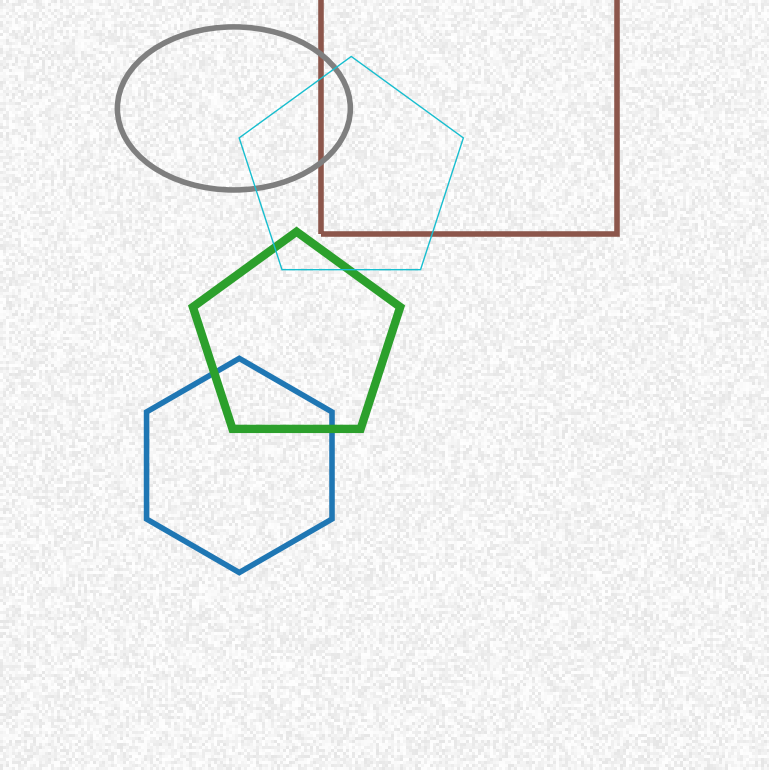[{"shape": "hexagon", "thickness": 2, "radius": 0.7, "center": [0.311, 0.395]}, {"shape": "pentagon", "thickness": 3, "radius": 0.71, "center": [0.385, 0.558]}, {"shape": "square", "thickness": 2, "radius": 0.96, "center": [0.609, 0.889]}, {"shape": "oval", "thickness": 2, "radius": 0.76, "center": [0.304, 0.859]}, {"shape": "pentagon", "thickness": 0.5, "radius": 0.77, "center": [0.456, 0.774]}]